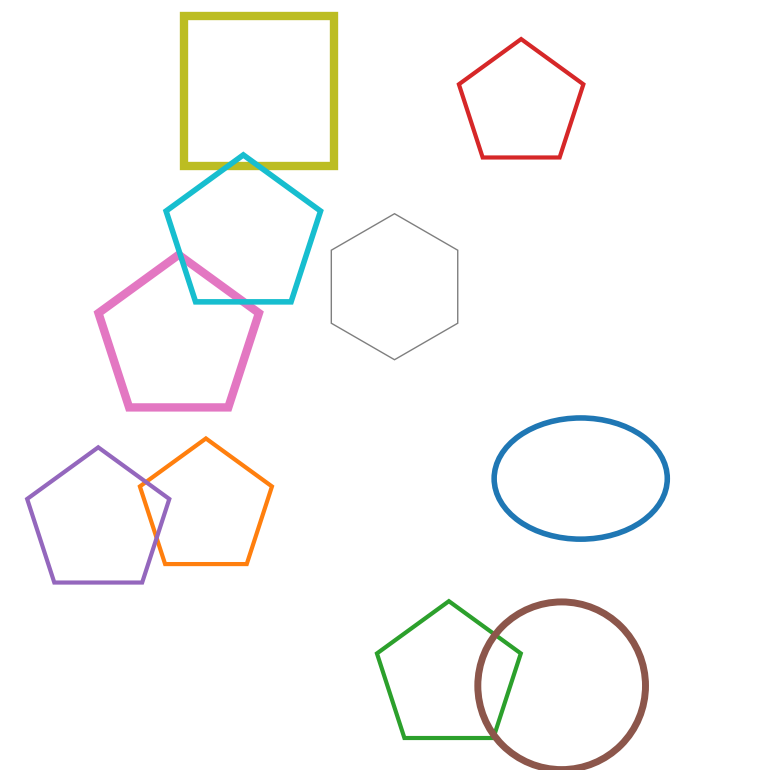[{"shape": "oval", "thickness": 2, "radius": 0.56, "center": [0.754, 0.378]}, {"shape": "pentagon", "thickness": 1.5, "radius": 0.45, "center": [0.267, 0.34]}, {"shape": "pentagon", "thickness": 1.5, "radius": 0.49, "center": [0.583, 0.121]}, {"shape": "pentagon", "thickness": 1.5, "radius": 0.43, "center": [0.677, 0.864]}, {"shape": "pentagon", "thickness": 1.5, "radius": 0.49, "center": [0.128, 0.322]}, {"shape": "circle", "thickness": 2.5, "radius": 0.54, "center": [0.729, 0.109]}, {"shape": "pentagon", "thickness": 3, "radius": 0.55, "center": [0.232, 0.56]}, {"shape": "hexagon", "thickness": 0.5, "radius": 0.47, "center": [0.512, 0.628]}, {"shape": "square", "thickness": 3, "radius": 0.48, "center": [0.336, 0.882]}, {"shape": "pentagon", "thickness": 2, "radius": 0.53, "center": [0.316, 0.693]}]